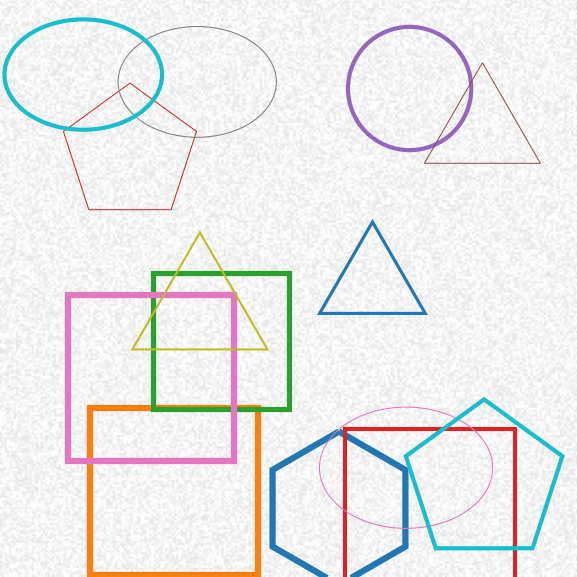[{"shape": "triangle", "thickness": 1.5, "radius": 0.53, "center": [0.645, 0.509]}, {"shape": "hexagon", "thickness": 3, "radius": 0.66, "center": [0.587, 0.119]}, {"shape": "square", "thickness": 3, "radius": 0.73, "center": [0.301, 0.148]}, {"shape": "square", "thickness": 2.5, "radius": 0.59, "center": [0.383, 0.409]}, {"shape": "pentagon", "thickness": 0.5, "radius": 0.61, "center": [0.225, 0.734]}, {"shape": "square", "thickness": 2, "radius": 0.74, "center": [0.745, 0.11]}, {"shape": "circle", "thickness": 2, "radius": 0.53, "center": [0.709, 0.846]}, {"shape": "triangle", "thickness": 0.5, "radius": 0.58, "center": [0.835, 0.774]}, {"shape": "square", "thickness": 3, "radius": 0.72, "center": [0.261, 0.344]}, {"shape": "oval", "thickness": 0.5, "radius": 0.75, "center": [0.703, 0.189]}, {"shape": "oval", "thickness": 0.5, "radius": 0.69, "center": [0.342, 0.857]}, {"shape": "triangle", "thickness": 1, "radius": 0.67, "center": [0.346, 0.462]}, {"shape": "pentagon", "thickness": 2, "radius": 0.71, "center": [0.838, 0.165]}, {"shape": "oval", "thickness": 2, "radius": 0.68, "center": [0.144, 0.87]}]